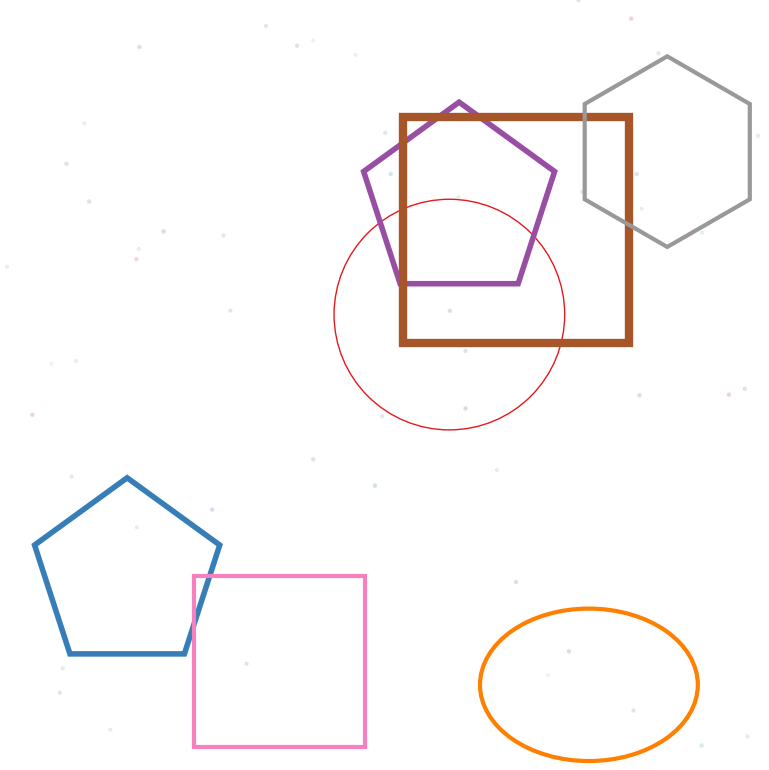[{"shape": "circle", "thickness": 0.5, "radius": 0.75, "center": [0.584, 0.591]}, {"shape": "pentagon", "thickness": 2, "radius": 0.63, "center": [0.165, 0.253]}, {"shape": "pentagon", "thickness": 2, "radius": 0.65, "center": [0.596, 0.737]}, {"shape": "oval", "thickness": 1.5, "radius": 0.71, "center": [0.765, 0.111]}, {"shape": "square", "thickness": 3, "radius": 0.74, "center": [0.67, 0.701]}, {"shape": "square", "thickness": 1.5, "radius": 0.55, "center": [0.363, 0.141]}, {"shape": "hexagon", "thickness": 1.5, "radius": 0.62, "center": [0.867, 0.803]}]